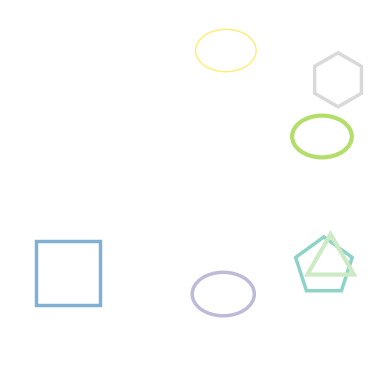[{"shape": "pentagon", "thickness": 2.5, "radius": 0.39, "center": [0.841, 0.307]}, {"shape": "oval", "thickness": 2.5, "radius": 0.4, "center": [0.58, 0.236]}, {"shape": "square", "thickness": 2.5, "radius": 0.41, "center": [0.177, 0.291]}, {"shape": "oval", "thickness": 3, "radius": 0.39, "center": [0.836, 0.645]}, {"shape": "hexagon", "thickness": 2.5, "radius": 0.35, "center": [0.878, 0.793]}, {"shape": "triangle", "thickness": 3, "radius": 0.35, "center": [0.859, 0.322]}, {"shape": "oval", "thickness": 1, "radius": 0.39, "center": [0.587, 0.869]}]